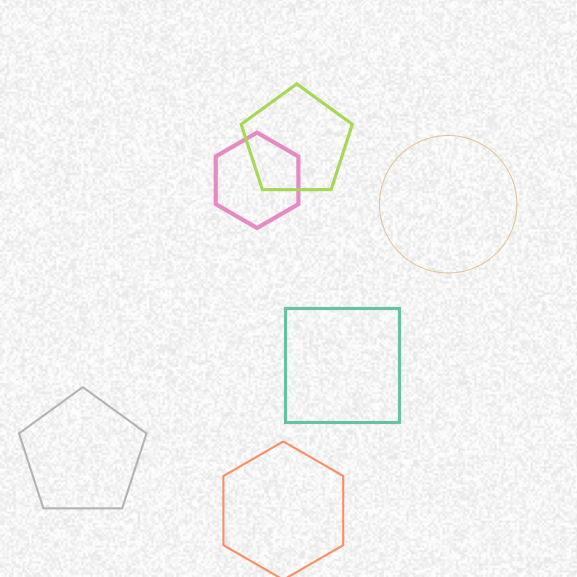[{"shape": "square", "thickness": 1.5, "radius": 0.49, "center": [0.593, 0.367]}, {"shape": "hexagon", "thickness": 1, "radius": 0.6, "center": [0.491, 0.115]}, {"shape": "hexagon", "thickness": 2, "radius": 0.41, "center": [0.445, 0.687]}, {"shape": "pentagon", "thickness": 1.5, "radius": 0.51, "center": [0.514, 0.753]}, {"shape": "circle", "thickness": 0.5, "radius": 0.6, "center": [0.776, 0.645]}, {"shape": "pentagon", "thickness": 1, "radius": 0.58, "center": [0.143, 0.213]}]